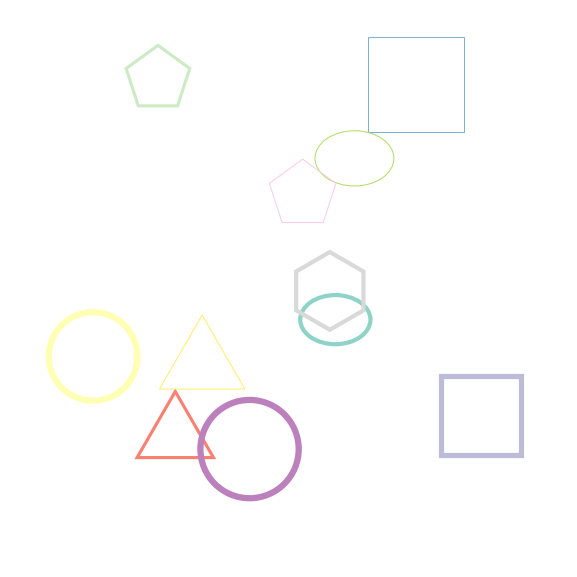[{"shape": "oval", "thickness": 2, "radius": 0.3, "center": [0.581, 0.446]}, {"shape": "circle", "thickness": 3, "radius": 0.38, "center": [0.161, 0.382]}, {"shape": "square", "thickness": 2.5, "radius": 0.34, "center": [0.833, 0.28]}, {"shape": "triangle", "thickness": 1.5, "radius": 0.38, "center": [0.304, 0.245]}, {"shape": "square", "thickness": 0.5, "radius": 0.41, "center": [0.72, 0.852]}, {"shape": "oval", "thickness": 0.5, "radius": 0.34, "center": [0.614, 0.725]}, {"shape": "pentagon", "thickness": 0.5, "radius": 0.3, "center": [0.524, 0.663]}, {"shape": "hexagon", "thickness": 2, "radius": 0.34, "center": [0.571, 0.495]}, {"shape": "circle", "thickness": 3, "radius": 0.43, "center": [0.432, 0.222]}, {"shape": "pentagon", "thickness": 1.5, "radius": 0.29, "center": [0.274, 0.863]}, {"shape": "triangle", "thickness": 0.5, "radius": 0.43, "center": [0.35, 0.368]}]